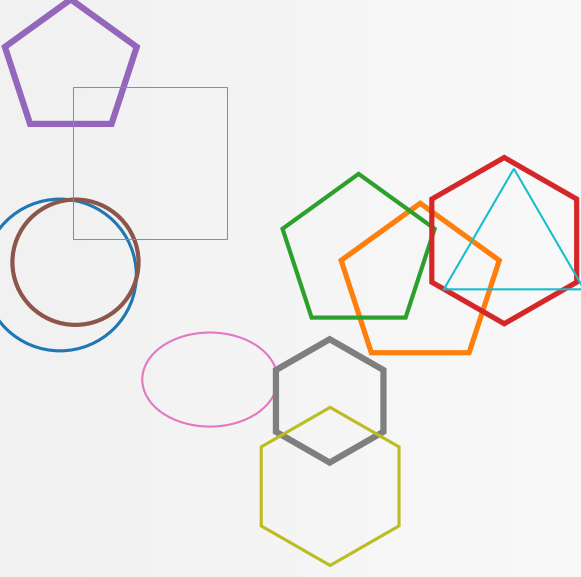[{"shape": "circle", "thickness": 1.5, "radius": 0.66, "center": [0.103, 0.523]}, {"shape": "pentagon", "thickness": 2.5, "radius": 0.72, "center": [0.723, 0.504]}, {"shape": "pentagon", "thickness": 2, "radius": 0.69, "center": [0.617, 0.56]}, {"shape": "hexagon", "thickness": 2.5, "radius": 0.72, "center": [0.868, 0.582]}, {"shape": "pentagon", "thickness": 3, "radius": 0.6, "center": [0.122, 0.881]}, {"shape": "circle", "thickness": 2, "radius": 0.54, "center": [0.13, 0.545]}, {"shape": "oval", "thickness": 1, "radius": 0.58, "center": [0.361, 0.342]}, {"shape": "hexagon", "thickness": 3, "radius": 0.53, "center": [0.567, 0.305]}, {"shape": "hexagon", "thickness": 1.5, "radius": 0.68, "center": [0.568, 0.157]}, {"shape": "square", "thickness": 0.5, "radius": 0.66, "center": [0.258, 0.717]}, {"shape": "triangle", "thickness": 1, "radius": 0.7, "center": [0.884, 0.568]}]